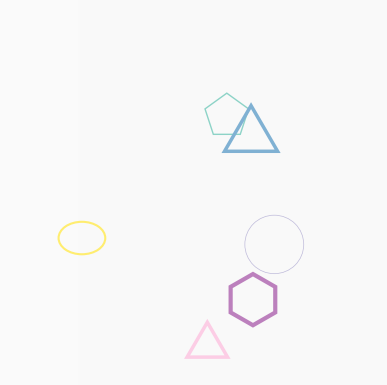[{"shape": "pentagon", "thickness": 1, "radius": 0.3, "center": [0.585, 0.699]}, {"shape": "circle", "thickness": 0.5, "radius": 0.38, "center": [0.708, 0.365]}, {"shape": "triangle", "thickness": 2.5, "radius": 0.4, "center": [0.648, 0.647]}, {"shape": "triangle", "thickness": 2.5, "radius": 0.3, "center": [0.535, 0.103]}, {"shape": "hexagon", "thickness": 3, "radius": 0.33, "center": [0.653, 0.222]}, {"shape": "oval", "thickness": 1.5, "radius": 0.3, "center": [0.211, 0.382]}]